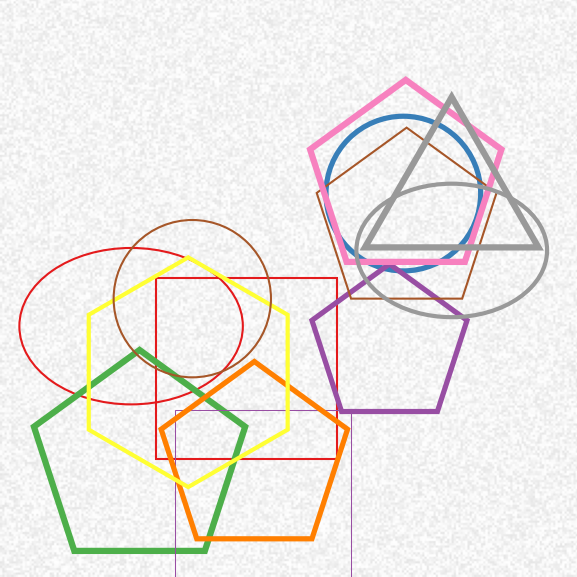[{"shape": "square", "thickness": 1, "radius": 0.78, "center": [0.427, 0.362]}, {"shape": "oval", "thickness": 1, "radius": 0.97, "center": [0.227, 0.434]}, {"shape": "circle", "thickness": 2.5, "radius": 0.67, "center": [0.698, 0.664]}, {"shape": "pentagon", "thickness": 3, "radius": 0.96, "center": [0.242, 0.201]}, {"shape": "square", "thickness": 0.5, "radius": 0.76, "center": [0.456, 0.137]}, {"shape": "pentagon", "thickness": 2.5, "radius": 0.71, "center": [0.674, 0.401]}, {"shape": "pentagon", "thickness": 2.5, "radius": 0.85, "center": [0.44, 0.203]}, {"shape": "hexagon", "thickness": 2, "radius": 0.99, "center": [0.326, 0.355]}, {"shape": "circle", "thickness": 1, "radius": 0.68, "center": [0.333, 0.482]}, {"shape": "pentagon", "thickness": 1, "radius": 0.82, "center": [0.704, 0.614]}, {"shape": "pentagon", "thickness": 3, "radius": 0.87, "center": [0.703, 0.687]}, {"shape": "oval", "thickness": 2, "radius": 0.83, "center": [0.782, 0.565]}, {"shape": "triangle", "thickness": 3, "radius": 0.87, "center": [0.782, 0.657]}]